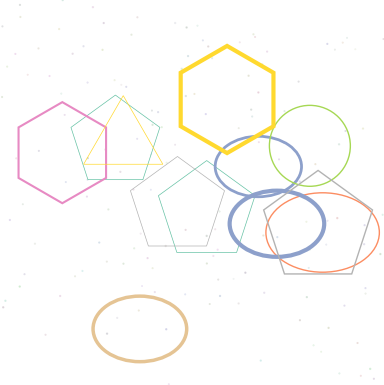[{"shape": "pentagon", "thickness": 0.5, "radius": 0.61, "center": [0.3, 0.632]}, {"shape": "pentagon", "thickness": 0.5, "radius": 0.66, "center": [0.537, 0.451]}, {"shape": "oval", "thickness": 1, "radius": 0.74, "center": [0.838, 0.396]}, {"shape": "oval", "thickness": 3, "radius": 0.61, "center": [0.719, 0.419]}, {"shape": "oval", "thickness": 2, "radius": 0.56, "center": [0.671, 0.567]}, {"shape": "hexagon", "thickness": 1.5, "radius": 0.66, "center": [0.162, 0.603]}, {"shape": "circle", "thickness": 1, "radius": 0.53, "center": [0.805, 0.621]}, {"shape": "hexagon", "thickness": 3, "radius": 0.7, "center": [0.59, 0.742]}, {"shape": "triangle", "thickness": 0.5, "radius": 0.59, "center": [0.32, 0.633]}, {"shape": "oval", "thickness": 2.5, "radius": 0.61, "center": [0.363, 0.146]}, {"shape": "pentagon", "thickness": 0.5, "radius": 0.64, "center": [0.461, 0.465]}, {"shape": "pentagon", "thickness": 1, "radius": 0.74, "center": [0.826, 0.409]}]